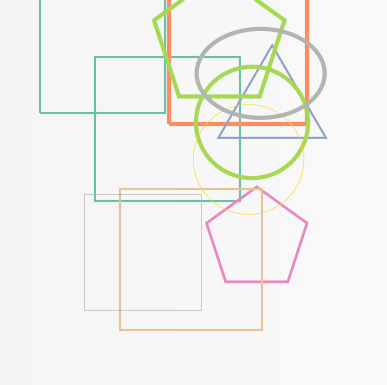[{"shape": "square", "thickness": 1.5, "radius": 0.94, "center": [0.432, 0.664]}, {"shape": "square", "thickness": 1.5, "radius": 0.81, "center": [0.265, 0.868]}, {"shape": "square", "thickness": 3, "radius": 0.89, "center": [0.614, 0.855]}, {"shape": "triangle", "thickness": 1.5, "radius": 0.8, "center": [0.702, 0.722]}, {"shape": "pentagon", "thickness": 2, "radius": 0.68, "center": [0.663, 0.378]}, {"shape": "pentagon", "thickness": 3, "radius": 0.88, "center": [0.566, 0.893]}, {"shape": "circle", "thickness": 3, "radius": 0.72, "center": [0.65, 0.682]}, {"shape": "circle", "thickness": 0.5, "radius": 0.71, "center": [0.642, 0.586]}, {"shape": "square", "thickness": 1.5, "radius": 0.91, "center": [0.493, 0.327]}, {"shape": "oval", "thickness": 3, "radius": 0.83, "center": [0.673, 0.809]}, {"shape": "square", "thickness": 0.5, "radius": 0.75, "center": [0.368, 0.346]}]